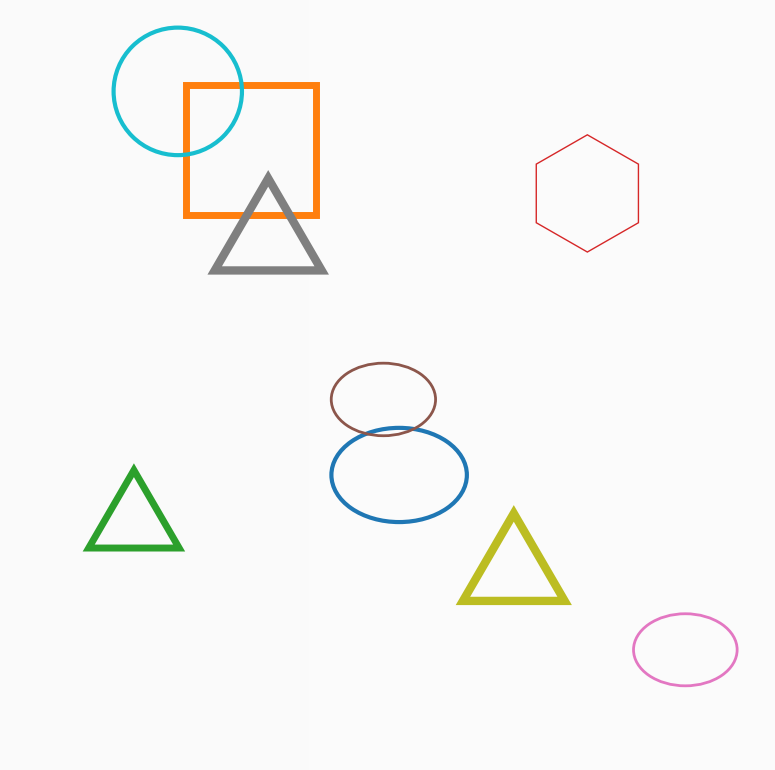[{"shape": "oval", "thickness": 1.5, "radius": 0.44, "center": [0.515, 0.383]}, {"shape": "square", "thickness": 2.5, "radius": 0.42, "center": [0.324, 0.805]}, {"shape": "triangle", "thickness": 2.5, "radius": 0.34, "center": [0.173, 0.322]}, {"shape": "hexagon", "thickness": 0.5, "radius": 0.38, "center": [0.758, 0.749]}, {"shape": "oval", "thickness": 1, "radius": 0.34, "center": [0.495, 0.481]}, {"shape": "oval", "thickness": 1, "radius": 0.33, "center": [0.884, 0.156]}, {"shape": "triangle", "thickness": 3, "radius": 0.4, "center": [0.346, 0.689]}, {"shape": "triangle", "thickness": 3, "radius": 0.38, "center": [0.663, 0.257]}, {"shape": "circle", "thickness": 1.5, "radius": 0.41, "center": [0.229, 0.881]}]